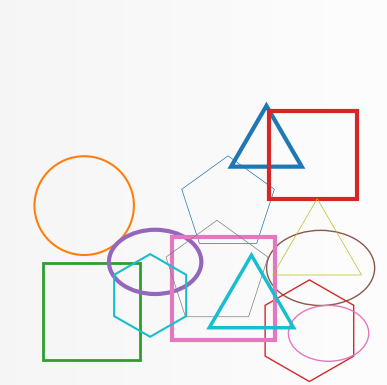[{"shape": "pentagon", "thickness": 0.5, "radius": 0.63, "center": [0.589, 0.47]}, {"shape": "triangle", "thickness": 3, "radius": 0.53, "center": [0.688, 0.62]}, {"shape": "circle", "thickness": 1.5, "radius": 0.64, "center": [0.217, 0.466]}, {"shape": "square", "thickness": 2, "radius": 0.63, "center": [0.236, 0.192]}, {"shape": "square", "thickness": 3, "radius": 0.57, "center": [0.807, 0.597]}, {"shape": "hexagon", "thickness": 1, "radius": 0.66, "center": [0.799, 0.141]}, {"shape": "oval", "thickness": 3, "radius": 0.6, "center": [0.4, 0.32]}, {"shape": "oval", "thickness": 1, "radius": 0.7, "center": [0.827, 0.304]}, {"shape": "oval", "thickness": 1, "radius": 0.52, "center": [0.848, 0.134]}, {"shape": "square", "thickness": 3, "radius": 0.67, "center": [0.576, 0.251]}, {"shape": "pentagon", "thickness": 0.5, "radius": 0.69, "center": [0.56, 0.289]}, {"shape": "triangle", "thickness": 0.5, "radius": 0.66, "center": [0.819, 0.352]}, {"shape": "triangle", "thickness": 2.5, "radius": 0.63, "center": [0.649, 0.212]}, {"shape": "hexagon", "thickness": 1.5, "radius": 0.54, "center": [0.388, 0.233]}]